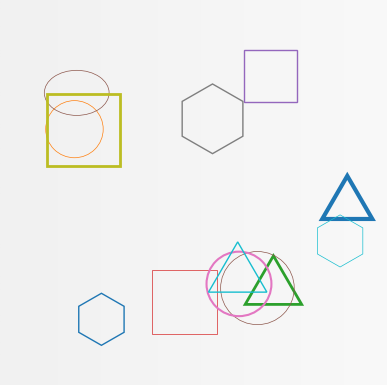[{"shape": "triangle", "thickness": 3, "radius": 0.37, "center": [0.896, 0.469]}, {"shape": "hexagon", "thickness": 1, "radius": 0.34, "center": [0.262, 0.171]}, {"shape": "circle", "thickness": 0.5, "radius": 0.37, "center": [0.192, 0.664]}, {"shape": "triangle", "thickness": 2, "radius": 0.42, "center": [0.706, 0.251]}, {"shape": "square", "thickness": 0.5, "radius": 0.42, "center": [0.477, 0.216]}, {"shape": "square", "thickness": 1, "radius": 0.34, "center": [0.698, 0.803]}, {"shape": "circle", "thickness": 0.5, "radius": 0.47, "center": [0.664, 0.252]}, {"shape": "oval", "thickness": 0.5, "radius": 0.42, "center": [0.198, 0.759]}, {"shape": "circle", "thickness": 1.5, "radius": 0.42, "center": [0.617, 0.263]}, {"shape": "hexagon", "thickness": 1, "radius": 0.45, "center": [0.548, 0.691]}, {"shape": "square", "thickness": 2, "radius": 0.47, "center": [0.217, 0.662]}, {"shape": "triangle", "thickness": 1, "radius": 0.43, "center": [0.613, 0.285]}, {"shape": "hexagon", "thickness": 0.5, "radius": 0.34, "center": [0.878, 0.374]}]